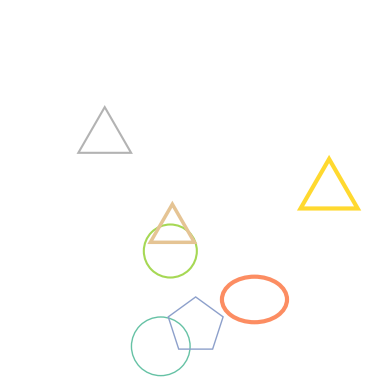[{"shape": "circle", "thickness": 1, "radius": 0.38, "center": [0.418, 0.1]}, {"shape": "oval", "thickness": 3, "radius": 0.42, "center": [0.661, 0.222]}, {"shape": "pentagon", "thickness": 1, "radius": 0.37, "center": [0.508, 0.154]}, {"shape": "circle", "thickness": 1.5, "radius": 0.34, "center": [0.442, 0.348]}, {"shape": "triangle", "thickness": 3, "radius": 0.43, "center": [0.855, 0.501]}, {"shape": "triangle", "thickness": 2.5, "radius": 0.33, "center": [0.448, 0.404]}, {"shape": "triangle", "thickness": 1.5, "radius": 0.4, "center": [0.272, 0.643]}]